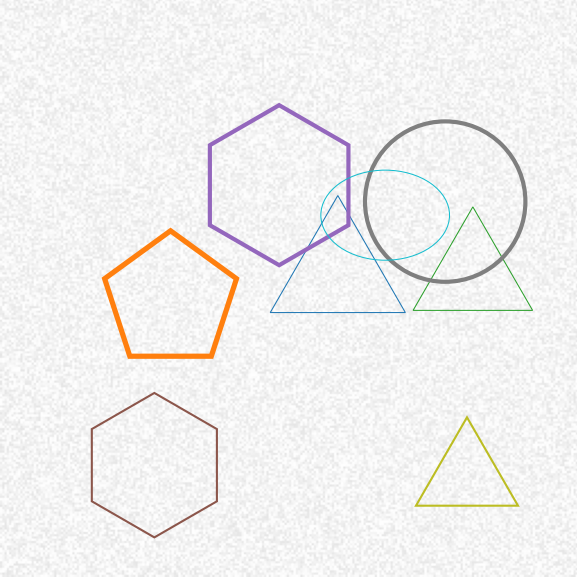[{"shape": "triangle", "thickness": 0.5, "radius": 0.68, "center": [0.585, 0.525]}, {"shape": "pentagon", "thickness": 2.5, "radius": 0.6, "center": [0.295, 0.479]}, {"shape": "triangle", "thickness": 0.5, "radius": 0.6, "center": [0.819, 0.521]}, {"shape": "hexagon", "thickness": 2, "radius": 0.69, "center": [0.483, 0.678]}, {"shape": "hexagon", "thickness": 1, "radius": 0.63, "center": [0.267, 0.194]}, {"shape": "circle", "thickness": 2, "radius": 0.69, "center": [0.771, 0.65]}, {"shape": "triangle", "thickness": 1, "radius": 0.51, "center": [0.809, 0.174]}, {"shape": "oval", "thickness": 0.5, "radius": 0.56, "center": [0.667, 0.627]}]